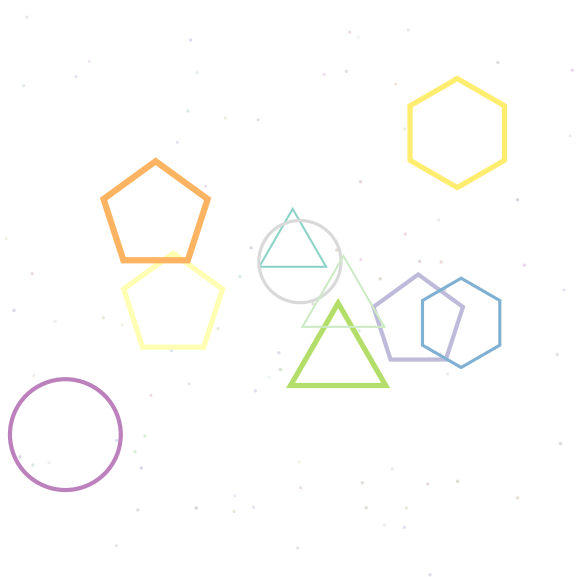[{"shape": "triangle", "thickness": 1, "radius": 0.33, "center": [0.507, 0.571]}, {"shape": "pentagon", "thickness": 2.5, "radius": 0.45, "center": [0.3, 0.471]}, {"shape": "pentagon", "thickness": 2, "radius": 0.41, "center": [0.724, 0.442]}, {"shape": "hexagon", "thickness": 1.5, "radius": 0.39, "center": [0.799, 0.44]}, {"shape": "pentagon", "thickness": 3, "radius": 0.47, "center": [0.269, 0.625]}, {"shape": "triangle", "thickness": 2.5, "radius": 0.48, "center": [0.585, 0.379]}, {"shape": "circle", "thickness": 1.5, "radius": 0.36, "center": [0.519, 0.546]}, {"shape": "circle", "thickness": 2, "radius": 0.48, "center": [0.113, 0.247]}, {"shape": "triangle", "thickness": 1, "radius": 0.41, "center": [0.595, 0.474]}, {"shape": "hexagon", "thickness": 2.5, "radius": 0.47, "center": [0.792, 0.769]}]